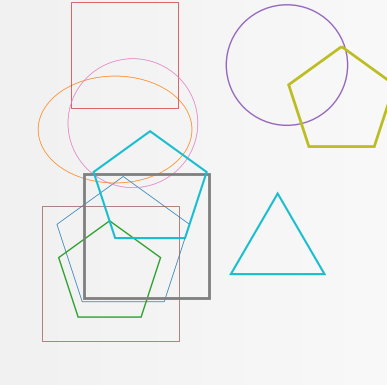[{"shape": "pentagon", "thickness": 0.5, "radius": 0.9, "center": [0.318, 0.362]}, {"shape": "oval", "thickness": 0.5, "radius": 0.99, "center": [0.297, 0.664]}, {"shape": "pentagon", "thickness": 1, "radius": 0.69, "center": [0.283, 0.288]}, {"shape": "square", "thickness": 0.5, "radius": 0.69, "center": [0.321, 0.856]}, {"shape": "circle", "thickness": 1, "radius": 0.78, "center": [0.741, 0.831]}, {"shape": "square", "thickness": 0.5, "radius": 0.88, "center": [0.286, 0.29]}, {"shape": "circle", "thickness": 0.5, "radius": 0.84, "center": [0.343, 0.68]}, {"shape": "square", "thickness": 2, "radius": 0.8, "center": [0.378, 0.386]}, {"shape": "pentagon", "thickness": 2, "radius": 0.72, "center": [0.882, 0.735]}, {"shape": "pentagon", "thickness": 1.5, "radius": 0.77, "center": [0.387, 0.506]}, {"shape": "triangle", "thickness": 1.5, "radius": 0.7, "center": [0.717, 0.358]}]